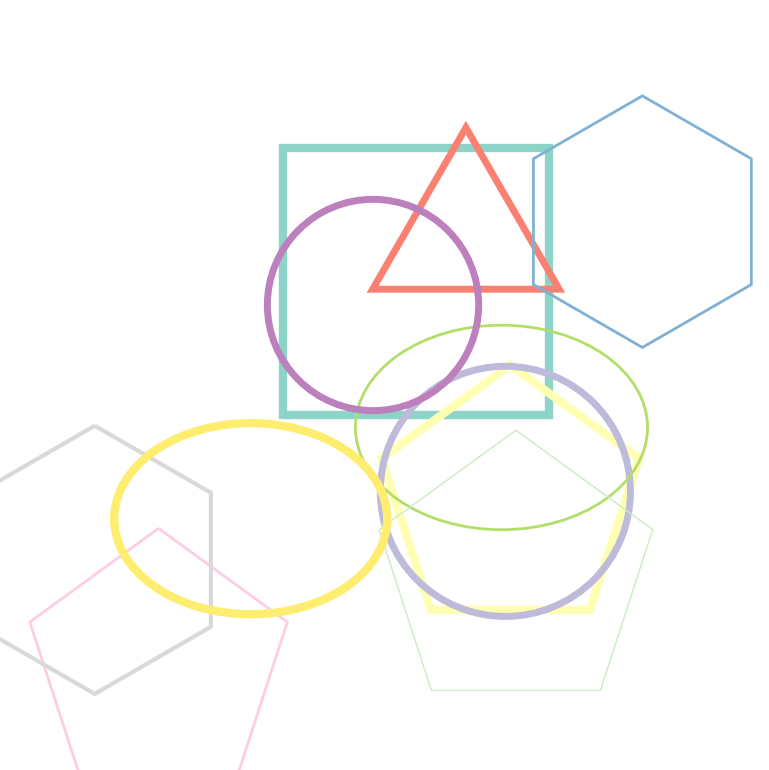[{"shape": "square", "thickness": 3, "radius": 0.86, "center": [0.541, 0.634]}, {"shape": "pentagon", "thickness": 3, "radius": 0.88, "center": [0.663, 0.35]}, {"shape": "circle", "thickness": 2.5, "radius": 0.81, "center": [0.656, 0.362]}, {"shape": "triangle", "thickness": 2.5, "radius": 0.7, "center": [0.605, 0.694]}, {"shape": "hexagon", "thickness": 1, "radius": 0.82, "center": [0.834, 0.712]}, {"shape": "oval", "thickness": 1, "radius": 0.95, "center": [0.651, 0.445]}, {"shape": "pentagon", "thickness": 1, "radius": 0.88, "center": [0.206, 0.138]}, {"shape": "hexagon", "thickness": 1.5, "radius": 0.87, "center": [0.123, 0.273]}, {"shape": "circle", "thickness": 2.5, "radius": 0.69, "center": [0.484, 0.604]}, {"shape": "pentagon", "thickness": 0.5, "radius": 0.93, "center": [0.67, 0.255]}, {"shape": "oval", "thickness": 3, "radius": 0.89, "center": [0.326, 0.326]}]